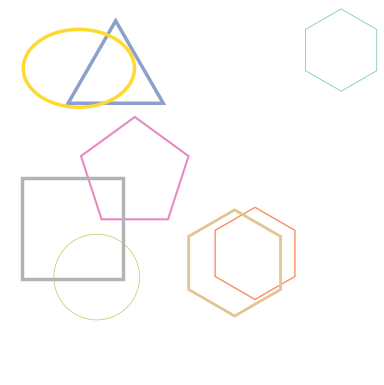[{"shape": "hexagon", "thickness": 0.5, "radius": 0.53, "center": [0.886, 0.87]}, {"shape": "hexagon", "thickness": 1, "radius": 0.6, "center": [0.662, 0.342]}, {"shape": "triangle", "thickness": 2.5, "radius": 0.71, "center": [0.3, 0.803]}, {"shape": "pentagon", "thickness": 1.5, "radius": 0.73, "center": [0.35, 0.549]}, {"shape": "circle", "thickness": 0.5, "radius": 0.56, "center": [0.251, 0.28]}, {"shape": "oval", "thickness": 2.5, "radius": 0.72, "center": [0.205, 0.823]}, {"shape": "hexagon", "thickness": 2, "radius": 0.69, "center": [0.609, 0.317]}, {"shape": "square", "thickness": 2.5, "radius": 0.66, "center": [0.188, 0.407]}]